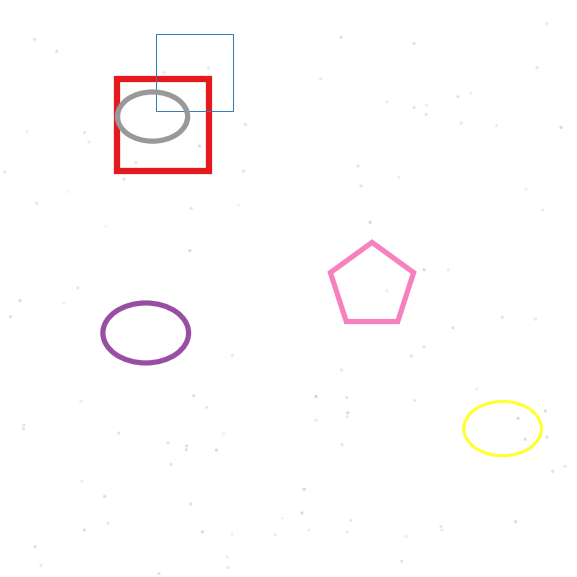[{"shape": "square", "thickness": 3, "radius": 0.4, "center": [0.282, 0.782]}, {"shape": "square", "thickness": 0.5, "radius": 0.33, "center": [0.337, 0.873]}, {"shape": "oval", "thickness": 2.5, "radius": 0.37, "center": [0.252, 0.423]}, {"shape": "oval", "thickness": 1.5, "radius": 0.34, "center": [0.87, 0.257]}, {"shape": "pentagon", "thickness": 2.5, "radius": 0.38, "center": [0.644, 0.504]}, {"shape": "oval", "thickness": 2.5, "radius": 0.3, "center": [0.264, 0.797]}]